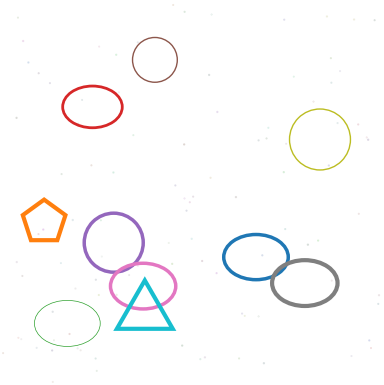[{"shape": "oval", "thickness": 2.5, "radius": 0.42, "center": [0.665, 0.332]}, {"shape": "pentagon", "thickness": 3, "radius": 0.29, "center": [0.115, 0.423]}, {"shape": "oval", "thickness": 0.5, "radius": 0.43, "center": [0.175, 0.16]}, {"shape": "oval", "thickness": 2, "radius": 0.39, "center": [0.24, 0.722]}, {"shape": "circle", "thickness": 2.5, "radius": 0.38, "center": [0.295, 0.37]}, {"shape": "circle", "thickness": 1, "radius": 0.29, "center": [0.402, 0.845]}, {"shape": "oval", "thickness": 2.5, "radius": 0.42, "center": [0.372, 0.257]}, {"shape": "oval", "thickness": 3, "radius": 0.43, "center": [0.792, 0.265]}, {"shape": "circle", "thickness": 1, "radius": 0.4, "center": [0.831, 0.638]}, {"shape": "triangle", "thickness": 3, "radius": 0.42, "center": [0.376, 0.188]}]